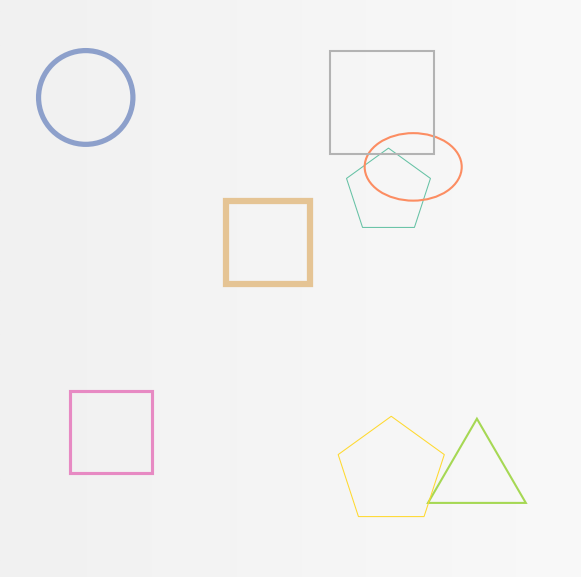[{"shape": "pentagon", "thickness": 0.5, "radius": 0.38, "center": [0.668, 0.667]}, {"shape": "oval", "thickness": 1, "radius": 0.42, "center": [0.711, 0.71]}, {"shape": "circle", "thickness": 2.5, "radius": 0.41, "center": [0.148, 0.83]}, {"shape": "square", "thickness": 1.5, "radius": 0.35, "center": [0.192, 0.251]}, {"shape": "triangle", "thickness": 1, "radius": 0.49, "center": [0.82, 0.177]}, {"shape": "pentagon", "thickness": 0.5, "radius": 0.48, "center": [0.673, 0.182]}, {"shape": "square", "thickness": 3, "radius": 0.36, "center": [0.461, 0.58]}, {"shape": "square", "thickness": 1, "radius": 0.45, "center": [0.657, 0.821]}]